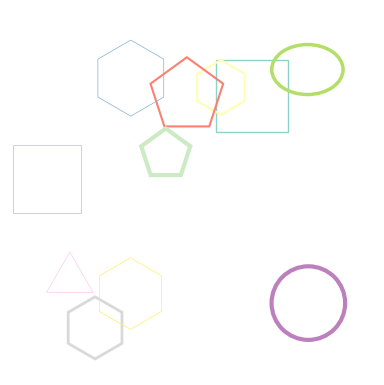[{"shape": "square", "thickness": 1, "radius": 0.47, "center": [0.654, 0.751]}, {"shape": "hexagon", "thickness": 1.5, "radius": 0.36, "center": [0.574, 0.773]}, {"shape": "square", "thickness": 0.5, "radius": 0.44, "center": [0.122, 0.536]}, {"shape": "pentagon", "thickness": 1.5, "radius": 0.5, "center": [0.485, 0.752]}, {"shape": "hexagon", "thickness": 0.5, "radius": 0.49, "center": [0.34, 0.797]}, {"shape": "oval", "thickness": 2.5, "radius": 0.46, "center": [0.798, 0.819]}, {"shape": "triangle", "thickness": 0.5, "radius": 0.35, "center": [0.181, 0.275]}, {"shape": "hexagon", "thickness": 2, "radius": 0.4, "center": [0.247, 0.148]}, {"shape": "circle", "thickness": 3, "radius": 0.48, "center": [0.801, 0.213]}, {"shape": "pentagon", "thickness": 3, "radius": 0.33, "center": [0.43, 0.599]}, {"shape": "hexagon", "thickness": 0.5, "radius": 0.46, "center": [0.339, 0.237]}]